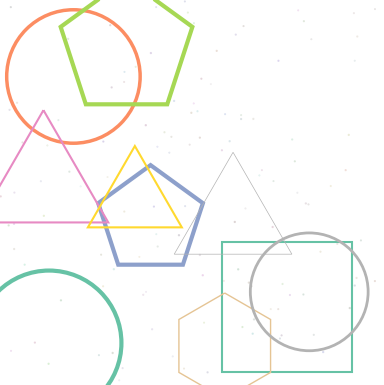[{"shape": "circle", "thickness": 3, "radius": 0.94, "center": [0.127, 0.109]}, {"shape": "square", "thickness": 1.5, "radius": 0.84, "center": [0.746, 0.203]}, {"shape": "circle", "thickness": 2.5, "radius": 0.87, "center": [0.191, 0.801]}, {"shape": "pentagon", "thickness": 3, "radius": 0.71, "center": [0.391, 0.428]}, {"shape": "triangle", "thickness": 1.5, "radius": 0.97, "center": [0.113, 0.519]}, {"shape": "pentagon", "thickness": 3, "radius": 0.9, "center": [0.329, 0.875]}, {"shape": "triangle", "thickness": 1.5, "radius": 0.7, "center": [0.35, 0.48]}, {"shape": "hexagon", "thickness": 1, "radius": 0.69, "center": [0.584, 0.101]}, {"shape": "triangle", "thickness": 0.5, "radius": 0.88, "center": [0.605, 0.428]}, {"shape": "circle", "thickness": 2, "radius": 0.77, "center": [0.803, 0.242]}]